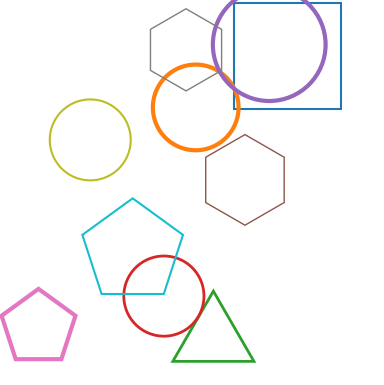[{"shape": "square", "thickness": 1.5, "radius": 0.69, "center": [0.747, 0.855]}, {"shape": "circle", "thickness": 3, "radius": 0.56, "center": [0.508, 0.721]}, {"shape": "triangle", "thickness": 2, "radius": 0.61, "center": [0.554, 0.122]}, {"shape": "circle", "thickness": 2, "radius": 0.52, "center": [0.426, 0.231]}, {"shape": "circle", "thickness": 3, "radius": 0.73, "center": [0.699, 0.884]}, {"shape": "hexagon", "thickness": 1, "radius": 0.59, "center": [0.636, 0.533]}, {"shape": "pentagon", "thickness": 3, "radius": 0.5, "center": [0.1, 0.149]}, {"shape": "hexagon", "thickness": 1, "radius": 0.53, "center": [0.483, 0.871]}, {"shape": "circle", "thickness": 1.5, "radius": 0.53, "center": [0.234, 0.637]}, {"shape": "pentagon", "thickness": 1.5, "radius": 0.69, "center": [0.345, 0.347]}]